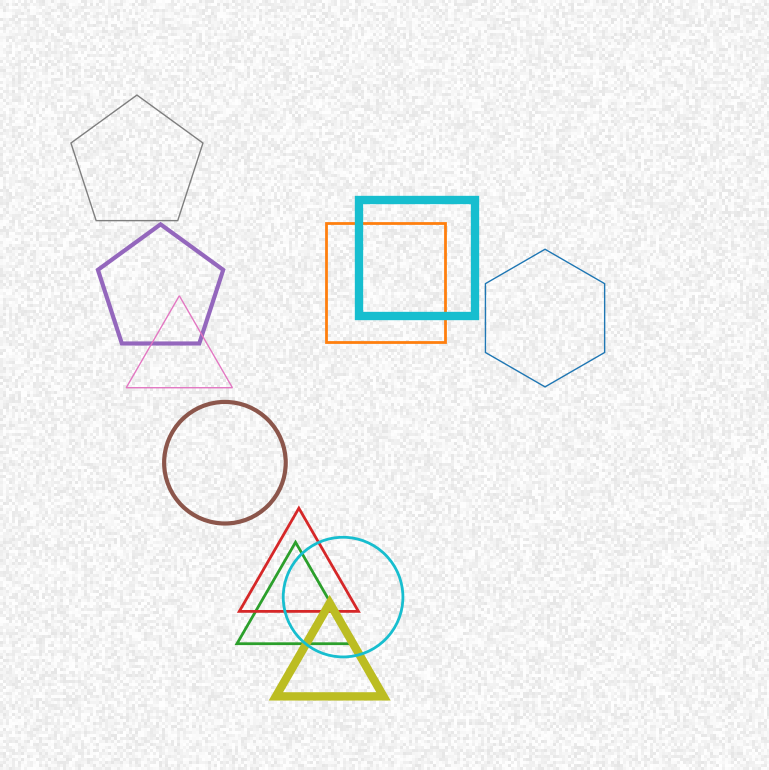[{"shape": "hexagon", "thickness": 0.5, "radius": 0.45, "center": [0.708, 0.587]}, {"shape": "square", "thickness": 1, "radius": 0.39, "center": [0.501, 0.633]}, {"shape": "triangle", "thickness": 1, "radius": 0.44, "center": [0.384, 0.208]}, {"shape": "triangle", "thickness": 1, "radius": 0.45, "center": [0.388, 0.251]}, {"shape": "pentagon", "thickness": 1.5, "radius": 0.43, "center": [0.209, 0.623]}, {"shape": "circle", "thickness": 1.5, "radius": 0.39, "center": [0.292, 0.399]}, {"shape": "triangle", "thickness": 0.5, "radius": 0.4, "center": [0.233, 0.536]}, {"shape": "pentagon", "thickness": 0.5, "radius": 0.45, "center": [0.178, 0.786]}, {"shape": "triangle", "thickness": 3, "radius": 0.4, "center": [0.428, 0.136]}, {"shape": "square", "thickness": 3, "radius": 0.38, "center": [0.541, 0.665]}, {"shape": "circle", "thickness": 1, "radius": 0.39, "center": [0.446, 0.225]}]